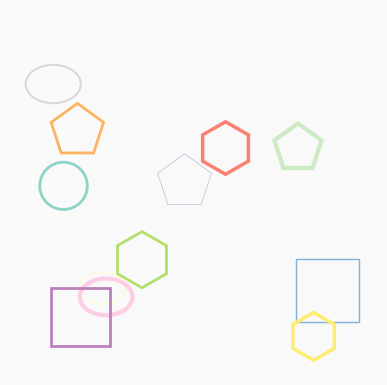[{"shape": "circle", "thickness": 2, "radius": 0.31, "center": [0.164, 0.517]}, {"shape": "oval", "thickness": 0.5, "radius": 0.3, "center": [0.263, 0.252]}, {"shape": "pentagon", "thickness": 0.5, "radius": 0.37, "center": [0.476, 0.528]}, {"shape": "hexagon", "thickness": 2.5, "radius": 0.34, "center": [0.582, 0.616]}, {"shape": "square", "thickness": 1, "radius": 0.41, "center": [0.845, 0.245]}, {"shape": "pentagon", "thickness": 2, "radius": 0.36, "center": [0.2, 0.66]}, {"shape": "hexagon", "thickness": 2, "radius": 0.36, "center": [0.366, 0.325]}, {"shape": "oval", "thickness": 3, "radius": 0.34, "center": [0.274, 0.229]}, {"shape": "oval", "thickness": 1.5, "radius": 0.36, "center": [0.137, 0.782]}, {"shape": "square", "thickness": 2, "radius": 0.38, "center": [0.207, 0.177]}, {"shape": "pentagon", "thickness": 3, "radius": 0.32, "center": [0.769, 0.615]}, {"shape": "hexagon", "thickness": 2.5, "radius": 0.31, "center": [0.809, 0.126]}]